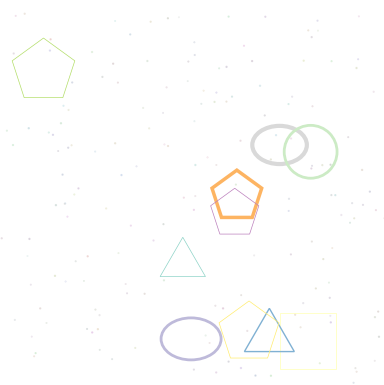[{"shape": "triangle", "thickness": 0.5, "radius": 0.34, "center": [0.475, 0.316]}, {"shape": "square", "thickness": 0.5, "radius": 0.36, "center": [0.801, 0.114]}, {"shape": "oval", "thickness": 2, "radius": 0.39, "center": [0.496, 0.12]}, {"shape": "triangle", "thickness": 1, "radius": 0.37, "center": [0.7, 0.124]}, {"shape": "pentagon", "thickness": 2.5, "radius": 0.34, "center": [0.615, 0.49]}, {"shape": "pentagon", "thickness": 0.5, "radius": 0.43, "center": [0.113, 0.816]}, {"shape": "oval", "thickness": 3, "radius": 0.35, "center": [0.726, 0.623]}, {"shape": "pentagon", "thickness": 0.5, "radius": 0.33, "center": [0.61, 0.445]}, {"shape": "circle", "thickness": 2, "radius": 0.34, "center": [0.807, 0.606]}, {"shape": "pentagon", "thickness": 0.5, "radius": 0.41, "center": [0.647, 0.136]}]